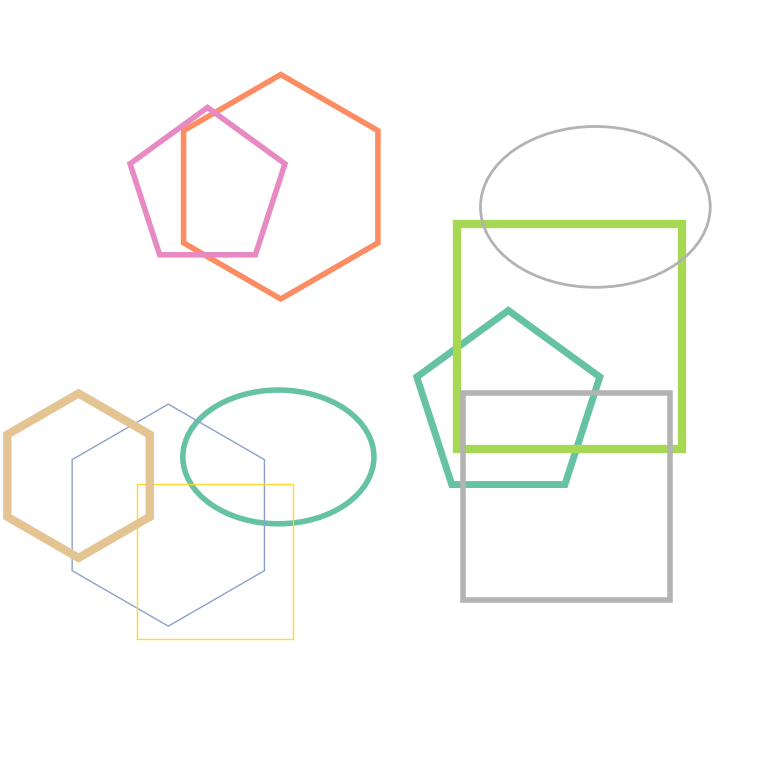[{"shape": "oval", "thickness": 2, "radius": 0.62, "center": [0.362, 0.407]}, {"shape": "pentagon", "thickness": 2.5, "radius": 0.62, "center": [0.66, 0.472]}, {"shape": "hexagon", "thickness": 2, "radius": 0.73, "center": [0.365, 0.757]}, {"shape": "hexagon", "thickness": 0.5, "radius": 0.72, "center": [0.219, 0.331]}, {"shape": "pentagon", "thickness": 2, "radius": 0.53, "center": [0.269, 0.755]}, {"shape": "square", "thickness": 3, "radius": 0.73, "center": [0.74, 0.563]}, {"shape": "square", "thickness": 0.5, "radius": 0.51, "center": [0.28, 0.271]}, {"shape": "hexagon", "thickness": 3, "radius": 0.53, "center": [0.102, 0.382]}, {"shape": "oval", "thickness": 1, "radius": 0.75, "center": [0.773, 0.731]}, {"shape": "square", "thickness": 2, "radius": 0.67, "center": [0.735, 0.355]}]